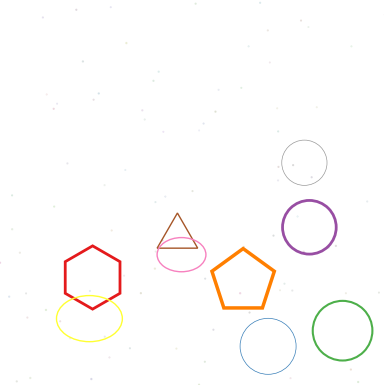[{"shape": "hexagon", "thickness": 2, "radius": 0.41, "center": [0.241, 0.279]}, {"shape": "circle", "thickness": 0.5, "radius": 0.36, "center": [0.696, 0.1]}, {"shape": "circle", "thickness": 1.5, "radius": 0.39, "center": [0.89, 0.141]}, {"shape": "circle", "thickness": 2, "radius": 0.35, "center": [0.804, 0.41]}, {"shape": "pentagon", "thickness": 2.5, "radius": 0.43, "center": [0.632, 0.269]}, {"shape": "oval", "thickness": 1, "radius": 0.43, "center": [0.232, 0.172]}, {"shape": "triangle", "thickness": 1, "radius": 0.3, "center": [0.461, 0.386]}, {"shape": "oval", "thickness": 1, "radius": 0.32, "center": [0.471, 0.339]}, {"shape": "circle", "thickness": 0.5, "radius": 0.29, "center": [0.791, 0.577]}]